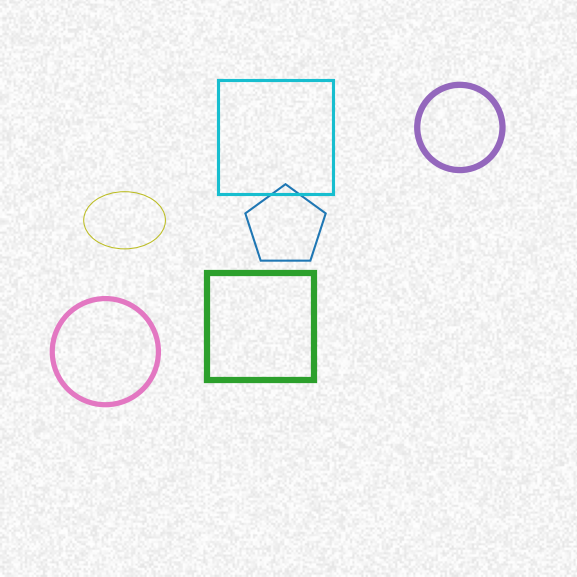[{"shape": "pentagon", "thickness": 1, "radius": 0.37, "center": [0.494, 0.607]}, {"shape": "square", "thickness": 3, "radius": 0.47, "center": [0.451, 0.434]}, {"shape": "circle", "thickness": 3, "radius": 0.37, "center": [0.796, 0.778]}, {"shape": "circle", "thickness": 2.5, "radius": 0.46, "center": [0.182, 0.39]}, {"shape": "oval", "thickness": 0.5, "radius": 0.35, "center": [0.216, 0.618]}, {"shape": "square", "thickness": 1.5, "radius": 0.5, "center": [0.477, 0.762]}]